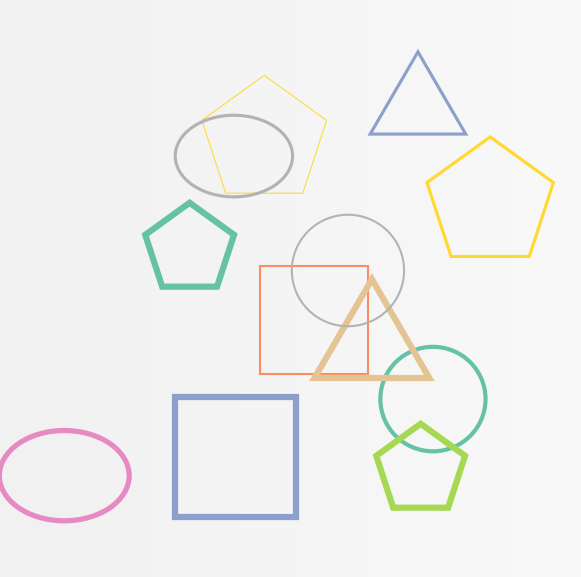[{"shape": "circle", "thickness": 2, "radius": 0.45, "center": [0.745, 0.308]}, {"shape": "pentagon", "thickness": 3, "radius": 0.4, "center": [0.326, 0.568]}, {"shape": "square", "thickness": 1, "radius": 0.47, "center": [0.54, 0.445]}, {"shape": "square", "thickness": 3, "radius": 0.52, "center": [0.405, 0.207]}, {"shape": "triangle", "thickness": 1.5, "radius": 0.47, "center": [0.719, 0.814]}, {"shape": "oval", "thickness": 2.5, "radius": 0.56, "center": [0.111, 0.175]}, {"shape": "pentagon", "thickness": 3, "radius": 0.4, "center": [0.724, 0.185]}, {"shape": "pentagon", "thickness": 1.5, "radius": 0.57, "center": [0.843, 0.648]}, {"shape": "pentagon", "thickness": 0.5, "radius": 0.56, "center": [0.455, 0.756]}, {"shape": "triangle", "thickness": 3, "radius": 0.57, "center": [0.64, 0.402]}, {"shape": "oval", "thickness": 1.5, "radius": 0.5, "center": [0.402, 0.729]}, {"shape": "circle", "thickness": 1, "radius": 0.48, "center": [0.599, 0.531]}]